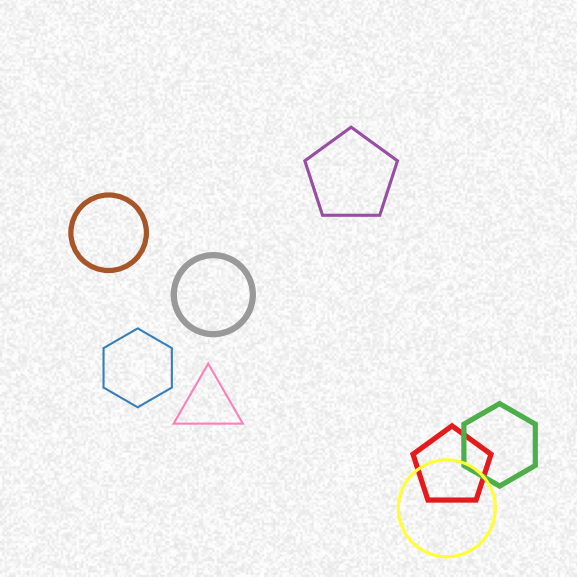[{"shape": "pentagon", "thickness": 2.5, "radius": 0.35, "center": [0.783, 0.191]}, {"shape": "hexagon", "thickness": 1, "radius": 0.34, "center": [0.238, 0.362]}, {"shape": "hexagon", "thickness": 2.5, "radius": 0.36, "center": [0.865, 0.229]}, {"shape": "pentagon", "thickness": 1.5, "radius": 0.42, "center": [0.608, 0.695]}, {"shape": "circle", "thickness": 1.5, "radius": 0.42, "center": [0.774, 0.119]}, {"shape": "circle", "thickness": 2.5, "radius": 0.33, "center": [0.188, 0.596]}, {"shape": "triangle", "thickness": 1, "radius": 0.35, "center": [0.361, 0.3]}, {"shape": "circle", "thickness": 3, "radius": 0.34, "center": [0.369, 0.489]}]